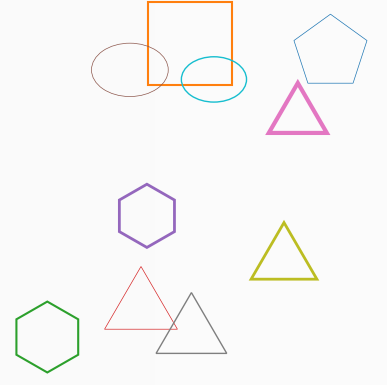[{"shape": "pentagon", "thickness": 0.5, "radius": 0.5, "center": [0.853, 0.864]}, {"shape": "square", "thickness": 1.5, "radius": 0.54, "center": [0.49, 0.886]}, {"shape": "hexagon", "thickness": 1.5, "radius": 0.46, "center": [0.122, 0.125]}, {"shape": "triangle", "thickness": 0.5, "radius": 0.54, "center": [0.364, 0.199]}, {"shape": "hexagon", "thickness": 2, "radius": 0.41, "center": [0.379, 0.439]}, {"shape": "oval", "thickness": 0.5, "radius": 0.5, "center": [0.335, 0.819]}, {"shape": "triangle", "thickness": 3, "radius": 0.43, "center": [0.769, 0.698]}, {"shape": "triangle", "thickness": 1, "radius": 0.53, "center": [0.494, 0.135]}, {"shape": "triangle", "thickness": 2, "radius": 0.49, "center": [0.733, 0.324]}, {"shape": "oval", "thickness": 1, "radius": 0.42, "center": [0.552, 0.794]}]